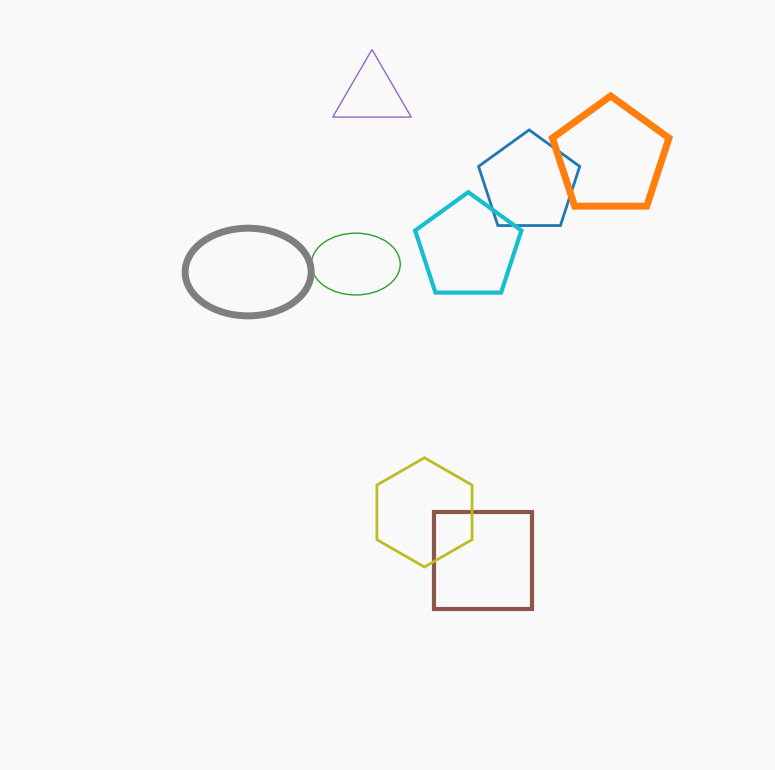[{"shape": "pentagon", "thickness": 1, "radius": 0.34, "center": [0.683, 0.763]}, {"shape": "pentagon", "thickness": 2.5, "radius": 0.4, "center": [0.788, 0.796]}, {"shape": "oval", "thickness": 0.5, "radius": 0.29, "center": [0.459, 0.657]}, {"shape": "triangle", "thickness": 0.5, "radius": 0.29, "center": [0.48, 0.877]}, {"shape": "square", "thickness": 1.5, "radius": 0.32, "center": [0.623, 0.273]}, {"shape": "oval", "thickness": 2.5, "radius": 0.41, "center": [0.32, 0.647]}, {"shape": "hexagon", "thickness": 1, "radius": 0.35, "center": [0.548, 0.335]}, {"shape": "pentagon", "thickness": 1.5, "radius": 0.36, "center": [0.604, 0.678]}]